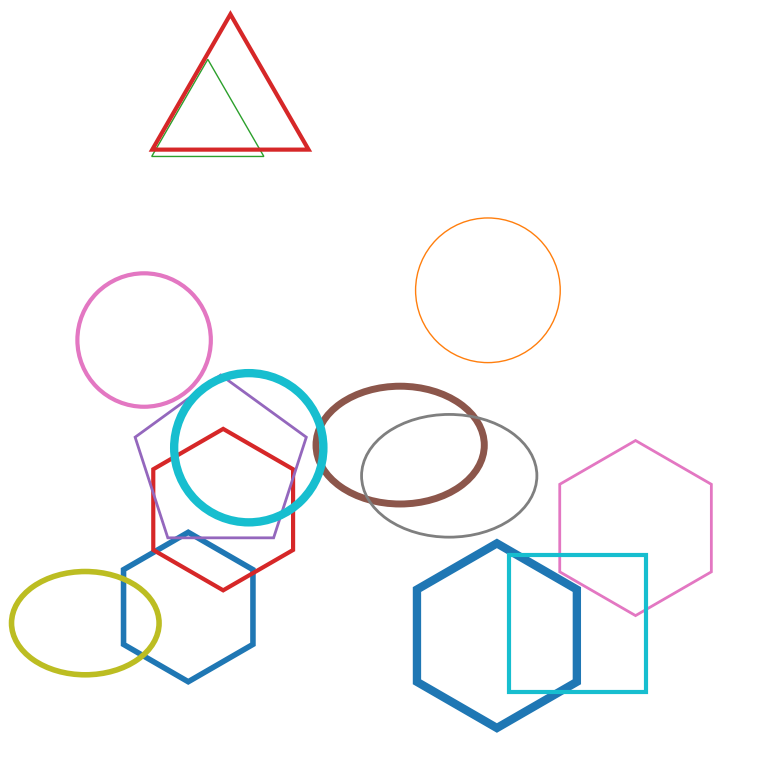[{"shape": "hexagon", "thickness": 3, "radius": 0.6, "center": [0.645, 0.174]}, {"shape": "hexagon", "thickness": 2, "radius": 0.49, "center": [0.244, 0.212]}, {"shape": "circle", "thickness": 0.5, "radius": 0.47, "center": [0.634, 0.623]}, {"shape": "triangle", "thickness": 0.5, "radius": 0.42, "center": [0.27, 0.839]}, {"shape": "triangle", "thickness": 1.5, "radius": 0.59, "center": [0.299, 0.864]}, {"shape": "hexagon", "thickness": 1.5, "radius": 0.52, "center": [0.29, 0.338]}, {"shape": "pentagon", "thickness": 1, "radius": 0.58, "center": [0.287, 0.396]}, {"shape": "oval", "thickness": 2.5, "radius": 0.55, "center": [0.52, 0.422]}, {"shape": "hexagon", "thickness": 1, "radius": 0.57, "center": [0.825, 0.314]}, {"shape": "circle", "thickness": 1.5, "radius": 0.43, "center": [0.187, 0.558]}, {"shape": "oval", "thickness": 1, "radius": 0.57, "center": [0.583, 0.382]}, {"shape": "oval", "thickness": 2, "radius": 0.48, "center": [0.111, 0.191]}, {"shape": "circle", "thickness": 3, "radius": 0.48, "center": [0.323, 0.419]}, {"shape": "square", "thickness": 1.5, "radius": 0.44, "center": [0.75, 0.19]}]